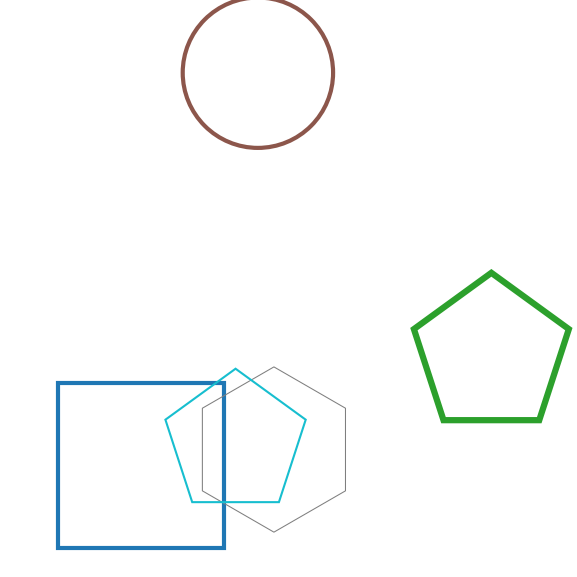[{"shape": "square", "thickness": 2, "radius": 0.72, "center": [0.244, 0.193]}, {"shape": "pentagon", "thickness": 3, "radius": 0.71, "center": [0.851, 0.386]}, {"shape": "circle", "thickness": 2, "radius": 0.65, "center": [0.447, 0.873]}, {"shape": "hexagon", "thickness": 0.5, "radius": 0.72, "center": [0.474, 0.221]}, {"shape": "pentagon", "thickness": 1, "radius": 0.64, "center": [0.408, 0.233]}]